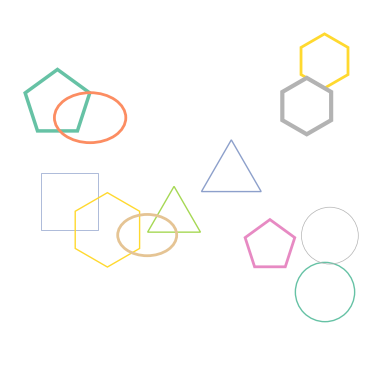[{"shape": "pentagon", "thickness": 2.5, "radius": 0.44, "center": [0.149, 0.731]}, {"shape": "circle", "thickness": 1, "radius": 0.38, "center": [0.844, 0.241]}, {"shape": "oval", "thickness": 2, "radius": 0.46, "center": [0.234, 0.694]}, {"shape": "square", "thickness": 0.5, "radius": 0.37, "center": [0.18, 0.477]}, {"shape": "triangle", "thickness": 1, "radius": 0.45, "center": [0.601, 0.547]}, {"shape": "pentagon", "thickness": 2, "radius": 0.34, "center": [0.701, 0.362]}, {"shape": "triangle", "thickness": 1, "radius": 0.4, "center": [0.452, 0.437]}, {"shape": "hexagon", "thickness": 1, "radius": 0.48, "center": [0.279, 0.403]}, {"shape": "hexagon", "thickness": 2, "radius": 0.35, "center": [0.843, 0.842]}, {"shape": "oval", "thickness": 2, "radius": 0.38, "center": [0.382, 0.389]}, {"shape": "circle", "thickness": 0.5, "radius": 0.37, "center": [0.857, 0.388]}, {"shape": "hexagon", "thickness": 3, "radius": 0.37, "center": [0.797, 0.725]}]